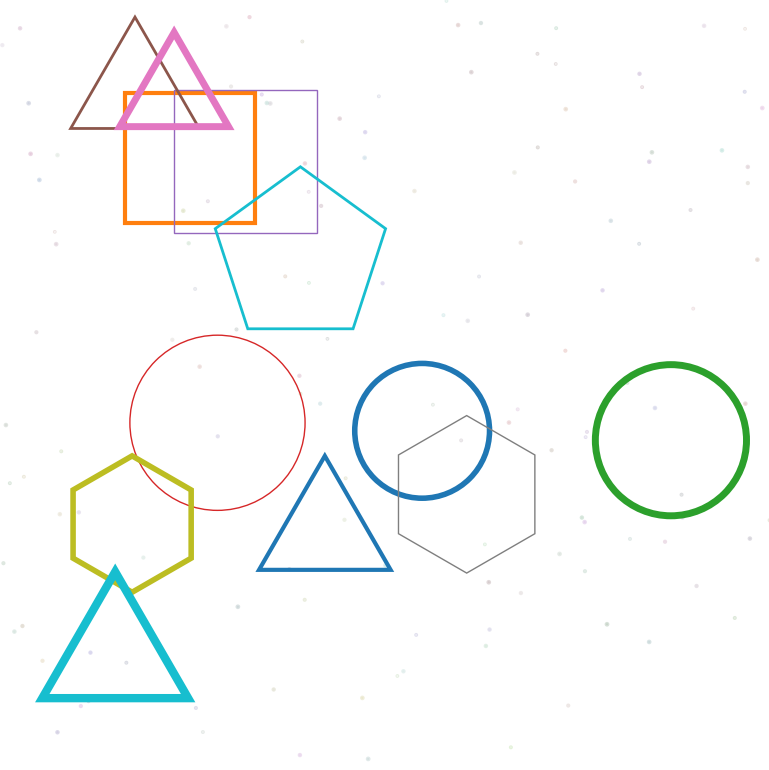[{"shape": "circle", "thickness": 2, "radius": 0.44, "center": [0.548, 0.441]}, {"shape": "triangle", "thickness": 1.5, "radius": 0.49, "center": [0.422, 0.309]}, {"shape": "square", "thickness": 1.5, "radius": 0.42, "center": [0.247, 0.795]}, {"shape": "circle", "thickness": 2.5, "radius": 0.49, "center": [0.871, 0.428]}, {"shape": "circle", "thickness": 0.5, "radius": 0.57, "center": [0.282, 0.451]}, {"shape": "square", "thickness": 0.5, "radius": 0.46, "center": [0.319, 0.79]}, {"shape": "triangle", "thickness": 1, "radius": 0.48, "center": [0.175, 0.881]}, {"shape": "triangle", "thickness": 2.5, "radius": 0.41, "center": [0.226, 0.876]}, {"shape": "hexagon", "thickness": 0.5, "radius": 0.51, "center": [0.606, 0.358]}, {"shape": "hexagon", "thickness": 2, "radius": 0.44, "center": [0.172, 0.319]}, {"shape": "pentagon", "thickness": 1, "radius": 0.58, "center": [0.39, 0.667]}, {"shape": "triangle", "thickness": 3, "radius": 0.55, "center": [0.15, 0.148]}]